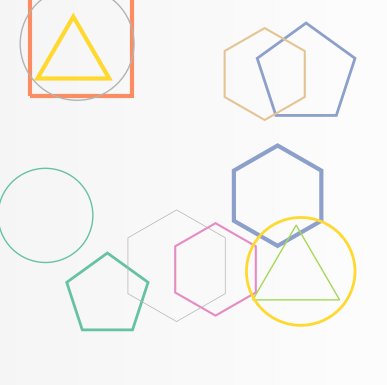[{"shape": "pentagon", "thickness": 2, "radius": 0.55, "center": [0.277, 0.232]}, {"shape": "circle", "thickness": 1, "radius": 0.61, "center": [0.117, 0.441]}, {"shape": "square", "thickness": 3, "radius": 0.66, "center": [0.21, 0.881]}, {"shape": "hexagon", "thickness": 3, "radius": 0.65, "center": [0.716, 0.492]}, {"shape": "pentagon", "thickness": 2, "radius": 0.66, "center": [0.79, 0.808]}, {"shape": "hexagon", "thickness": 1.5, "radius": 0.6, "center": [0.556, 0.3]}, {"shape": "triangle", "thickness": 1, "radius": 0.65, "center": [0.764, 0.286]}, {"shape": "circle", "thickness": 2, "radius": 0.7, "center": [0.776, 0.295]}, {"shape": "triangle", "thickness": 3, "radius": 0.54, "center": [0.189, 0.85]}, {"shape": "hexagon", "thickness": 1.5, "radius": 0.6, "center": [0.683, 0.808]}, {"shape": "circle", "thickness": 1, "radius": 0.73, "center": [0.199, 0.886]}, {"shape": "hexagon", "thickness": 0.5, "radius": 0.73, "center": [0.456, 0.31]}]